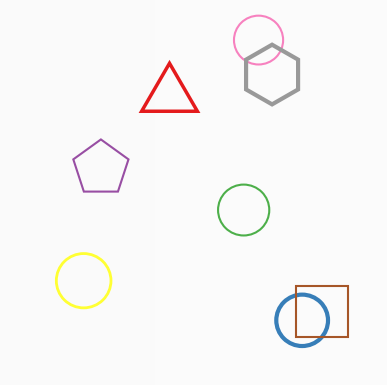[{"shape": "triangle", "thickness": 2.5, "radius": 0.42, "center": [0.437, 0.753]}, {"shape": "circle", "thickness": 3, "radius": 0.33, "center": [0.78, 0.168]}, {"shape": "circle", "thickness": 1.5, "radius": 0.33, "center": [0.629, 0.454]}, {"shape": "pentagon", "thickness": 1.5, "radius": 0.37, "center": [0.26, 0.563]}, {"shape": "circle", "thickness": 2, "radius": 0.35, "center": [0.216, 0.271]}, {"shape": "square", "thickness": 1.5, "radius": 0.33, "center": [0.831, 0.19]}, {"shape": "circle", "thickness": 1.5, "radius": 0.32, "center": [0.667, 0.896]}, {"shape": "hexagon", "thickness": 3, "radius": 0.39, "center": [0.702, 0.806]}]